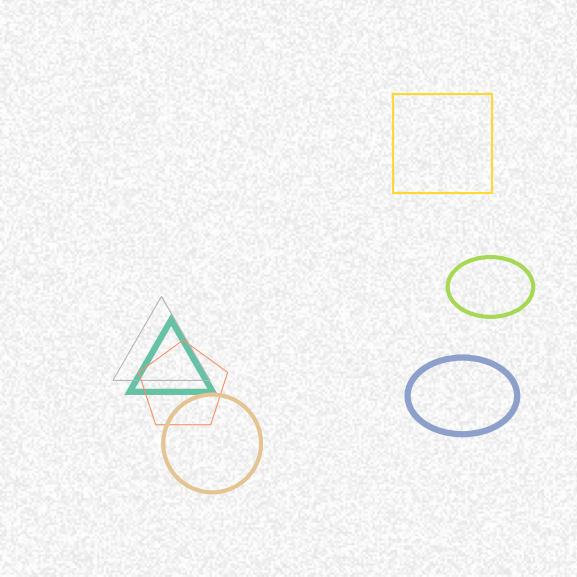[{"shape": "triangle", "thickness": 3, "radius": 0.42, "center": [0.296, 0.362]}, {"shape": "pentagon", "thickness": 0.5, "radius": 0.41, "center": [0.317, 0.329]}, {"shape": "oval", "thickness": 3, "radius": 0.47, "center": [0.801, 0.314]}, {"shape": "oval", "thickness": 2, "radius": 0.37, "center": [0.849, 0.502]}, {"shape": "square", "thickness": 1, "radius": 0.43, "center": [0.766, 0.75]}, {"shape": "circle", "thickness": 2, "radius": 0.42, "center": [0.367, 0.231]}, {"shape": "triangle", "thickness": 0.5, "radius": 0.48, "center": [0.28, 0.389]}]